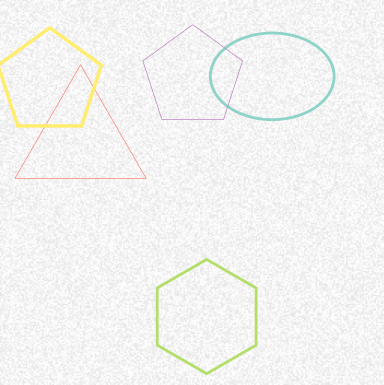[{"shape": "oval", "thickness": 2, "radius": 0.8, "center": [0.707, 0.802]}, {"shape": "triangle", "thickness": 0.5, "radius": 0.98, "center": [0.209, 0.635]}, {"shape": "hexagon", "thickness": 2, "radius": 0.74, "center": [0.537, 0.178]}, {"shape": "pentagon", "thickness": 0.5, "radius": 0.68, "center": [0.501, 0.8]}, {"shape": "pentagon", "thickness": 2.5, "radius": 0.7, "center": [0.129, 0.787]}]